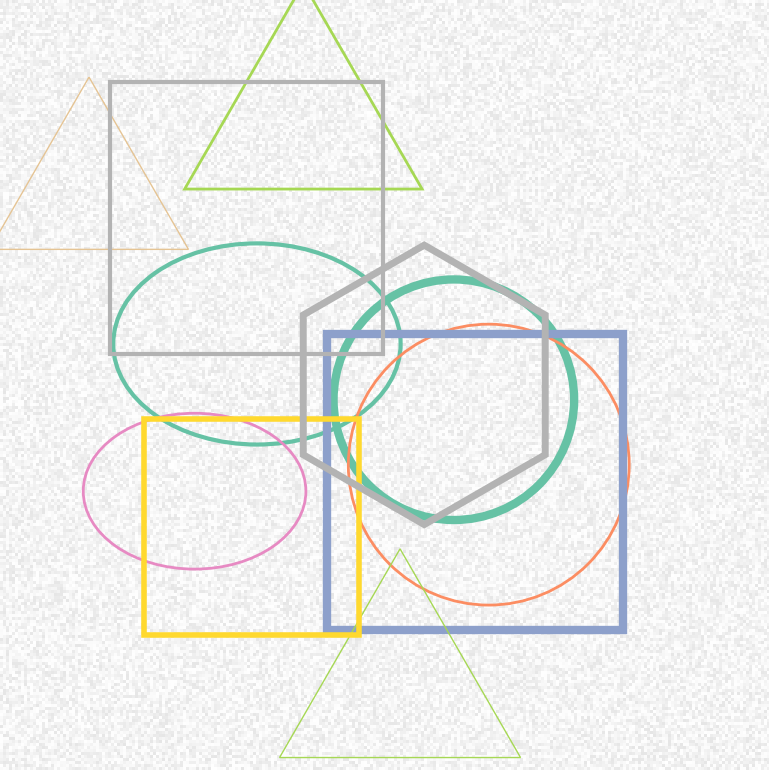[{"shape": "oval", "thickness": 1.5, "radius": 0.93, "center": [0.334, 0.553]}, {"shape": "circle", "thickness": 3, "radius": 0.78, "center": [0.589, 0.481]}, {"shape": "circle", "thickness": 1, "radius": 0.91, "center": [0.635, 0.397]}, {"shape": "square", "thickness": 3, "radius": 0.96, "center": [0.617, 0.373]}, {"shape": "oval", "thickness": 1, "radius": 0.72, "center": [0.253, 0.362]}, {"shape": "triangle", "thickness": 0.5, "radius": 0.9, "center": [0.52, 0.107]}, {"shape": "triangle", "thickness": 1, "radius": 0.89, "center": [0.394, 0.844]}, {"shape": "square", "thickness": 2, "radius": 0.7, "center": [0.327, 0.315]}, {"shape": "triangle", "thickness": 0.5, "radius": 0.75, "center": [0.116, 0.751]}, {"shape": "square", "thickness": 1.5, "radius": 0.88, "center": [0.32, 0.717]}, {"shape": "hexagon", "thickness": 2.5, "radius": 0.91, "center": [0.551, 0.5]}]